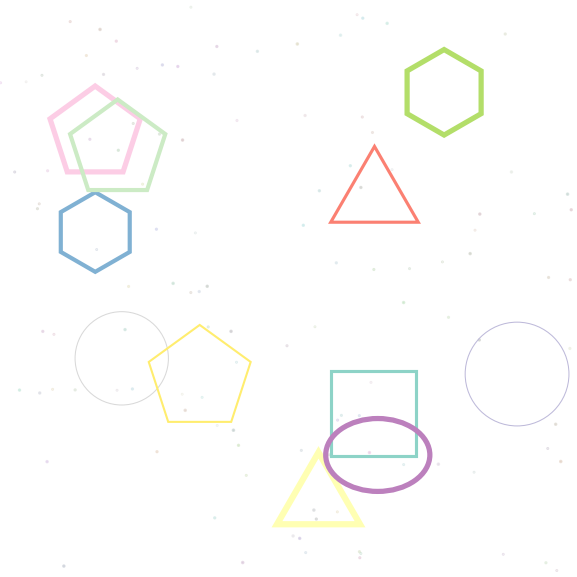[{"shape": "square", "thickness": 1.5, "radius": 0.37, "center": [0.647, 0.284]}, {"shape": "triangle", "thickness": 3, "radius": 0.42, "center": [0.552, 0.133]}, {"shape": "circle", "thickness": 0.5, "radius": 0.45, "center": [0.895, 0.351]}, {"shape": "triangle", "thickness": 1.5, "radius": 0.44, "center": [0.648, 0.658]}, {"shape": "hexagon", "thickness": 2, "radius": 0.34, "center": [0.165, 0.597]}, {"shape": "hexagon", "thickness": 2.5, "radius": 0.37, "center": [0.769, 0.839]}, {"shape": "pentagon", "thickness": 2.5, "radius": 0.41, "center": [0.165, 0.768]}, {"shape": "circle", "thickness": 0.5, "radius": 0.4, "center": [0.211, 0.379]}, {"shape": "oval", "thickness": 2.5, "radius": 0.45, "center": [0.654, 0.211]}, {"shape": "pentagon", "thickness": 2, "radius": 0.43, "center": [0.204, 0.74]}, {"shape": "pentagon", "thickness": 1, "radius": 0.46, "center": [0.346, 0.344]}]